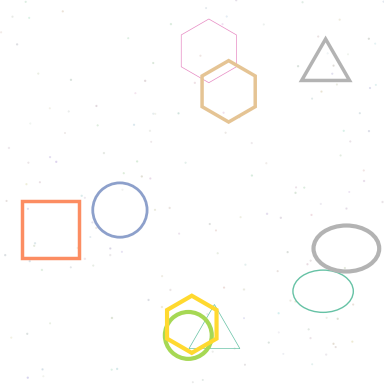[{"shape": "triangle", "thickness": 0.5, "radius": 0.38, "center": [0.557, 0.133]}, {"shape": "oval", "thickness": 1, "radius": 0.39, "center": [0.839, 0.244]}, {"shape": "square", "thickness": 2.5, "radius": 0.37, "center": [0.132, 0.405]}, {"shape": "circle", "thickness": 2, "radius": 0.35, "center": [0.311, 0.454]}, {"shape": "hexagon", "thickness": 0.5, "radius": 0.41, "center": [0.542, 0.868]}, {"shape": "circle", "thickness": 3, "radius": 0.3, "center": [0.489, 0.129]}, {"shape": "hexagon", "thickness": 3, "radius": 0.37, "center": [0.498, 0.158]}, {"shape": "hexagon", "thickness": 2.5, "radius": 0.4, "center": [0.594, 0.763]}, {"shape": "triangle", "thickness": 2.5, "radius": 0.36, "center": [0.846, 0.827]}, {"shape": "oval", "thickness": 3, "radius": 0.43, "center": [0.9, 0.355]}]